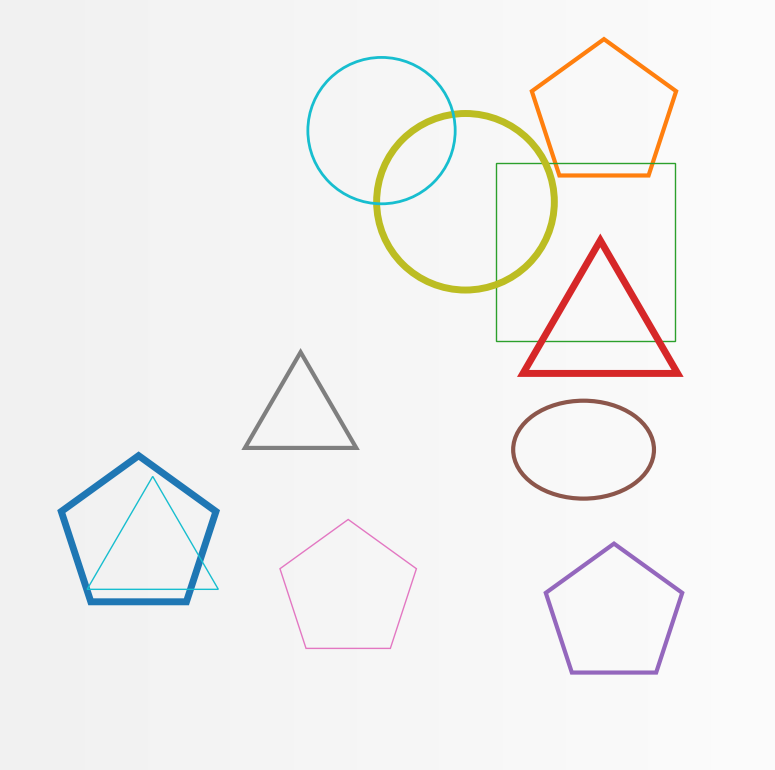[{"shape": "pentagon", "thickness": 2.5, "radius": 0.52, "center": [0.179, 0.303]}, {"shape": "pentagon", "thickness": 1.5, "radius": 0.49, "center": [0.779, 0.851]}, {"shape": "square", "thickness": 0.5, "radius": 0.58, "center": [0.756, 0.673]}, {"shape": "triangle", "thickness": 2.5, "radius": 0.58, "center": [0.775, 0.573]}, {"shape": "pentagon", "thickness": 1.5, "radius": 0.46, "center": [0.792, 0.201]}, {"shape": "oval", "thickness": 1.5, "radius": 0.45, "center": [0.753, 0.416]}, {"shape": "pentagon", "thickness": 0.5, "radius": 0.46, "center": [0.449, 0.233]}, {"shape": "triangle", "thickness": 1.5, "radius": 0.41, "center": [0.388, 0.46]}, {"shape": "circle", "thickness": 2.5, "radius": 0.57, "center": [0.601, 0.738]}, {"shape": "circle", "thickness": 1, "radius": 0.48, "center": [0.492, 0.83]}, {"shape": "triangle", "thickness": 0.5, "radius": 0.49, "center": [0.197, 0.284]}]